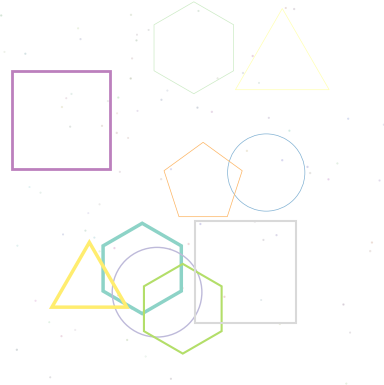[{"shape": "hexagon", "thickness": 2.5, "radius": 0.59, "center": [0.369, 0.303]}, {"shape": "triangle", "thickness": 0.5, "radius": 0.7, "center": [0.733, 0.837]}, {"shape": "circle", "thickness": 1, "radius": 0.58, "center": [0.408, 0.241]}, {"shape": "circle", "thickness": 0.5, "radius": 0.5, "center": [0.692, 0.552]}, {"shape": "pentagon", "thickness": 0.5, "radius": 0.53, "center": [0.528, 0.524]}, {"shape": "hexagon", "thickness": 1.5, "radius": 0.58, "center": [0.475, 0.198]}, {"shape": "square", "thickness": 1.5, "radius": 0.66, "center": [0.638, 0.294]}, {"shape": "square", "thickness": 2, "radius": 0.64, "center": [0.158, 0.688]}, {"shape": "hexagon", "thickness": 0.5, "radius": 0.6, "center": [0.503, 0.876]}, {"shape": "triangle", "thickness": 2.5, "radius": 0.56, "center": [0.232, 0.258]}]